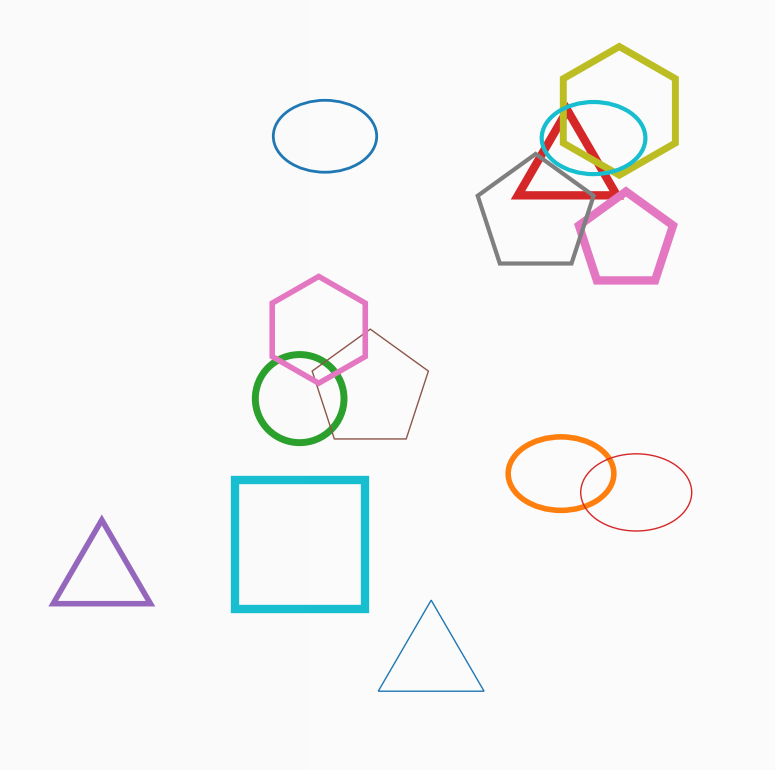[{"shape": "oval", "thickness": 1, "radius": 0.33, "center": [0.419, 0.823]}, {"shape": "triangle", "thickness": 0.5, "radius": 0.39, "center": [0.556, 0.142]}, {"shape": "oval", "thickness": 2, "radius": 0.34, "center": [0.724, 0.385]}, {"shape": "circle", "thickness": 2.5, "radius": 0.29, "center": [0.387, 0.482]}, {"shape": "triangle", "thickness": 3, "radius": 0.37, "center": [0.732, 0.783]}, {"shape": "oval", "thickness": 0.5, "radius": 0.36, "center": [0.821, 0.361]}, {"shape": "triangle", "thickness": 2, "radius": 0.36, "center": [0.131, 0.252]}, {"shape": "pentagon", "thickness": 0.5, "radius": 0.39, "center": [0.478, 0.494]}, {"shape": "hexagon", "thickness": 2, "radius": 0.35, "center": [0.411, 0.572]}, {"shape": "pentagon", "thickness": 3, "radius": 0.32, "center": [0.808, 0.687]}, {"shape": "pentagon", "thickness": 1.5, "radius": 0.39, "center": [0.691, 0.721]}, {"shape": "hexagon", "thickness": 2.5, "radius": 0.42, "center": [0.799, 0.856]}, {"shape": "oval", "thickness": 1.5, "radius": 0.33, "center": [0.766, 0.821]}, {"shape": "square", "thickness": 3, "radius": 0.42, "center": [0.387, 0.293]}]